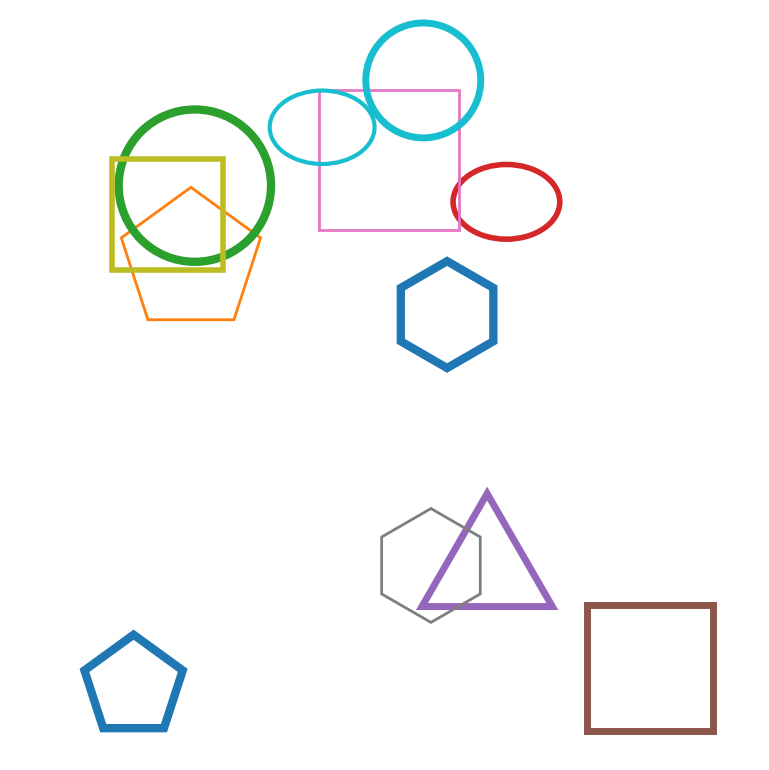[{"shape": "pentagon", "thickness": 3, "radius": 0.34, "center": [0.173, 0.109]}, {"shape": "hexagon", "thickness": 3, "radius": 0.35, "center": [0.581, 0.591]}, {"shape": "pentagon", "thickness": 1, "radius": 0.48, "center": [0.248, 0.662]}, {"shape": "circle", "thickness": 3, "radius": 0.49, "center": [0.253, 0.759]}, {"shape": "oval", "thickness": 2, "radius": 0.35, "center": [0.658, 0.738]}, {"shape": "triangle", "thickness": 2.5, "radius": 0.49, "center": [0.633, 0.261]}, {"shape": "square", "thickness": 2.5, "radius": 0.41, "center": [0.844, 0.132]}, {"shape": "square", "thickness": 1, "radius": 0.45, "center": [0.505, 0.793]}, {"shape": "hexagon", "thickness": 1, "radius": 0.37, "center": [0.56, 0.266]}, {"shape": "square", "thickness": 2, "radius": 0.36, "center": [0.218, 0.722]}, {"shape": "oval", "thickness": 1.5, "radius": 0.34, "center": [0.418, 0.835]}, {"shape": "circle", "thickness": 2.5, "radius": 0.37, "center": [0.55, 0.896]}]